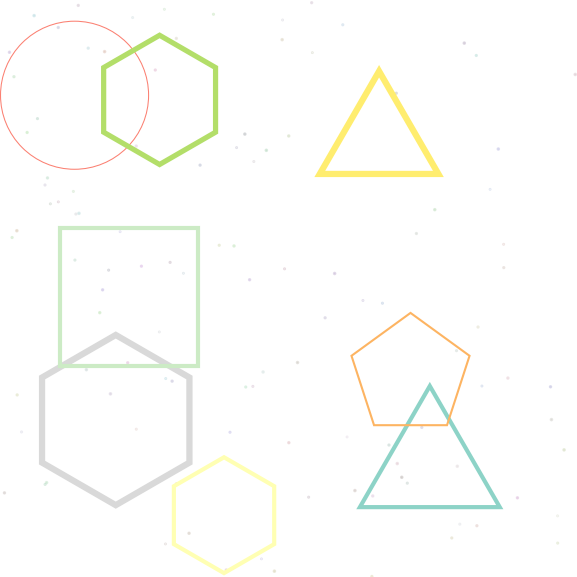[{"shape": "triangle", "thickness": 2, "radius": 0.7, "center": [0.744, 0.191]}, {"shape": "hexagon", "thickness": 2, "radius": 0.5, "center": [0.388, 0.107]}, {"shape": "circle", "thickness": 0.5, "radius": 0.64, "center": [0.129, 0.834]}, {"shape": "pentagon", "thickness": 1, "radius": 0.54, "center": [0.711, 0.35]}, {"shape": "hexagon", "thickness": 2.5, "radius": 0.56, "center": [0.276, 0.826]}, {"shape": "hexagon", "thickness": 3, "radius": 0.74, "center": [0.2, 0.272]}, {"shape": "square", "thickness": 2, "radius": 0.6, "center": [0.223, 0.485]}, {"shape": "triangle", "thickness": 3, "radius": 0.59, "center": [0.656, 0.757]}]